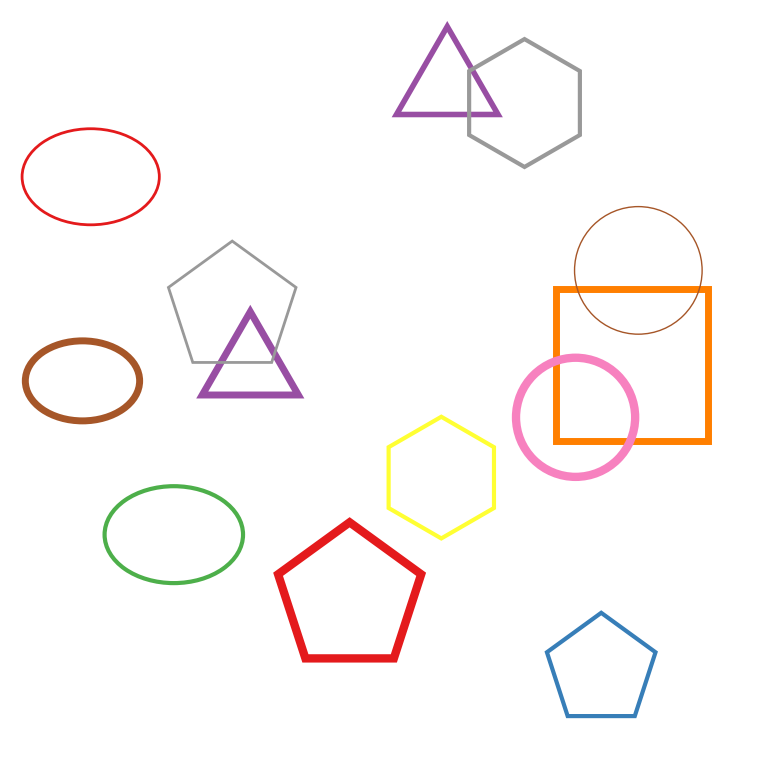[{"shape": "oval", "thickness": 1, "radius": 0.45, "center": [0.118, 0.77]}, {"shape": "pentagon", "thickness": 3, "radius": 0.49, "center": [0.454, 0.224]}, {"shape": "pentagon", "thickness": 1.5, "radius": 0.37, "center": [0.781, 0.13]}, {"shape": "oval", "thickness": 1.5, "radius": 0.45, "center": [0.226, 0.306]}, {"shape": "triangle", "thickness": 2, "radius": 0.38, "center": [0.581, 0.889]}, {"shape": "triangle", "thickness": 2.5, "radius": 0.36, "center": [0.325, 0.523]}, {"shape": "square", "thickness": 2.5, "radius": 0.49, "center": [0.82, 0.526]}, {"shape": "hexagon", "thickness": 1.5, "radius": 0.39, "center": [0.573, 0.38]}, {"shape": "oval", "thickness": 2.5, "radius": 0.37, "center": [0.107, 0.505]}, {"shape": "circle", "thickness": 0.5, "radius": 0.41, "center": [0.829, 0.649]}, {"shape": "circle", "thickness": 3, "radius": 0.39, "center": [0.748, 0.458]}, {"shape": "hexagon", "thickness": 1.5, "radius": 0.42, "center": [0.681, 0.866]}, {"shape": "pentagon", "thickness": 1, "radius": 0.44, "center": [0.302, 0.6]}]